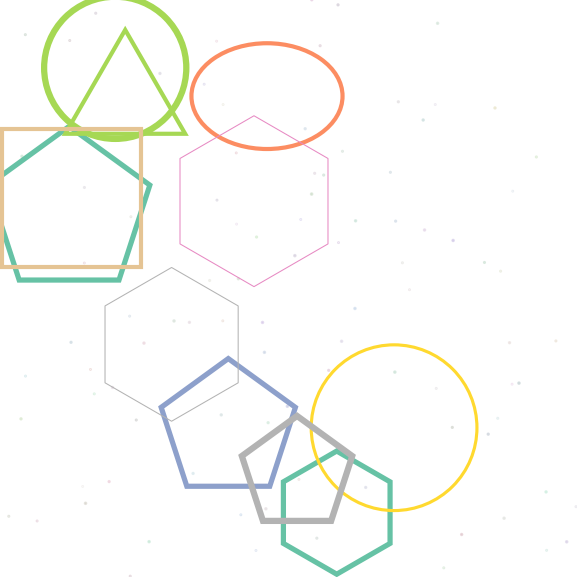[{"shape": "pentagon", "thickness": 2.5, "radius": 0.74, "center": [0.12, 0.633]}, {"shape": "hexagon", "thickness": 2.5, "radius": 0.53, "center": [0.583, 0.111]}, {"shape": "oval", "thickness": 2, "radius": 0.65, "center": [0.462, 0.833]}, {"shape": "pentagon", "thickness": 2.5, "radius": 0.61, "center": [0.395, 0.256]}, {"shape": "hexagon", "thickness": 0.5, "radius": 0.74, "center": [0.44, 0.651]}, {"shape": "triangle", "thickness": 2, "radius": 0.6, "center": [0.217, 0.827]}, {"shape": "circle", "thickness": 3, "radius": 0.62, "center": [0.2, 0.882]}, {"shape": "circle", "thickness": 1.5, "radius": 0.72, "center": [0.682, 0.259]}, {"shape": "square", "thickness": 2, "radius": 0.6, "center": [0.124, 0.656]}, {"shape": "pentagon", "thickness": 3, "radius": 0.5, "center": [0.514, 0.178]}, {"shape": "hexagon", "thickness": 0.5, "radius": 0.67, "center": [0.297, 0.403]}]